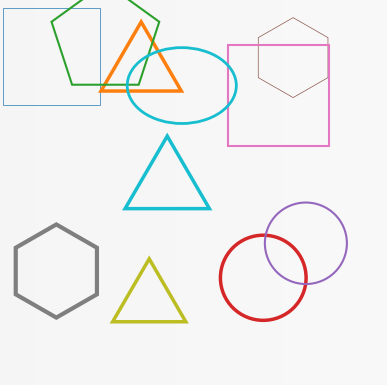[{"shape": "square", "thickness": 0.5, "radius": 0.63, "center": [0.133, 0.853]}, {"shape": "triangle", "thickness": 2.5, "radius": 0.6, "center": [0.364, 0.823]}, {"shape": "pentagon", "thickness": 1.5, "radius": 0.73, "center": [0.272, 0.898]}, {"shape": "circle", "thickness": 2.5, "radius": 0.55, "center": [0.679, 0.279]}, {"shape": "circle", "thickness": 1.5, "radius": 0.53, "center": [0.789, 0.368]}, {"shape": "hexagon", "thickness": 0.5, "radius": 0.52, "center": [0.756, 0.85]}, {"shape": "square", "thickness": 1.5, "radius": 0.65, "center": [0.719, 0.752]}, {"shape": "hexagon", "thickness": 3, "radius": 0.6, "center": [0.145, 0.296]}, {"shape": "triangle", "thickness": 2.5, "radius": 0.54, "center": [0.385, 0.219]}, {"shape": "oval", "thickness": 2, "radius": 0.7, "center": [0.469, 0.778]}, {"shape": "triangle", "thickness": 2.5, "radius": 0.63, "center": [0.432, 0.521]}]